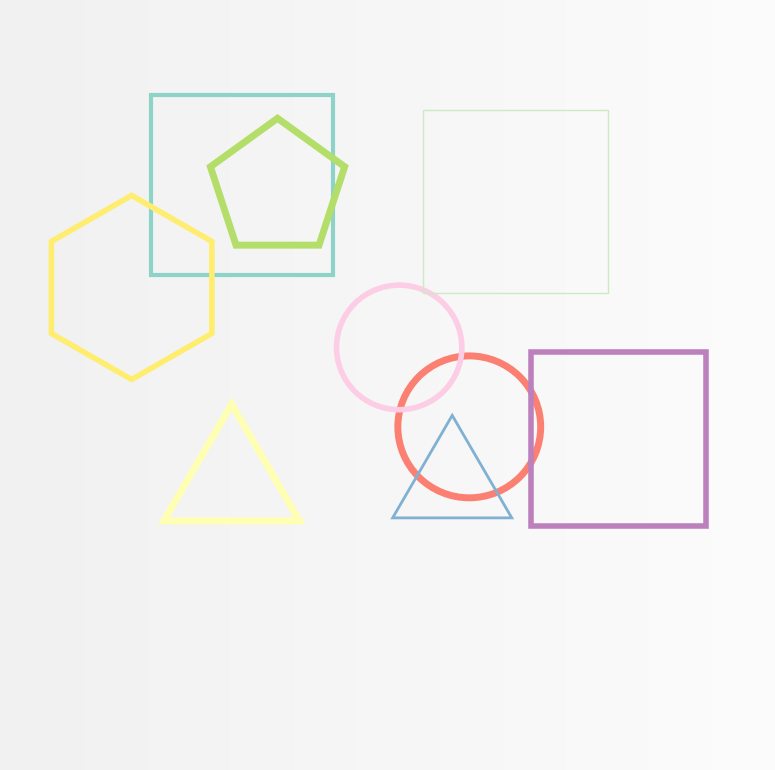[{"shape": "square", "thickness": 1.5, "radius": 0.59, "center": [0.312, 0.76]}, {"shape": "triangle", "thickness": 2.5, "radius": 0.51, "center": [0.299, 0.374]}, {"shape": "circle", "thickness": 2.5, "radius": 0.46, "center": [0.606, 0.446]}, {"shape": "triangle", "thickness": 1, "radius": 0.44, "center": [0.584, 0.372]}, {"shape": "pentagon", "thickness": 2.5, "radius": 0.46, "center": [0.358, 0.755]}, {"shape": "circle", "thickness": 2, "radius": 0.4, "center": [0.515, 0.549]}, {"shape": "square", "thickness": 2, "radius": 0.56, "center": [0.798, 0.43]}, {"shape": "square", "thickness": 0.5, "radius": 0.6, "center": [0.665, 0.738]}, {"shape": "hexagon", "thickness": 2, "radius": 0.6, "center": [0.17, 0.627]}]